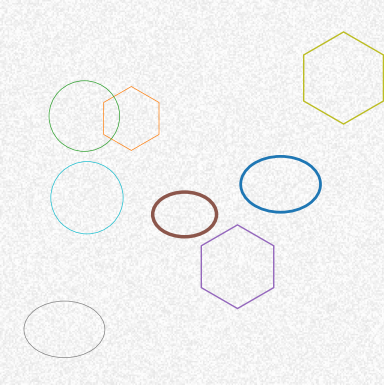[{"shape": "oval", "thickness": 2, "radius": 0.52, "center": [0.729, 0.521]}, {"shape": "hexagon", "thickness": 0.5, "radius": 0.42, "center": [0.341, 0.692]}, {"shape": "circle", "thickness": 0.5, "radius": 0.46, "center": [0.219, 0.699]}, {"shape": "hexagon", "thickness": 1, "radius": 0.54, "center": [0.617, 0.307]}, {"shape": "oval", "thickness": 2.5, "radius": 0.41, "center": [0.48, 0.443]}, {"shape": "oval", "thickness": 0.5, "radius": 0.53, "center": [0.167, 0.145]}, {"shape": "hexagon", "thickness": 1, "radius": 0.6, "center": [0.892, 0.797]}, {"shape": "circle", "thickness": 0.5, "radius": 0.47, "center": [0.226, 0.486]}]